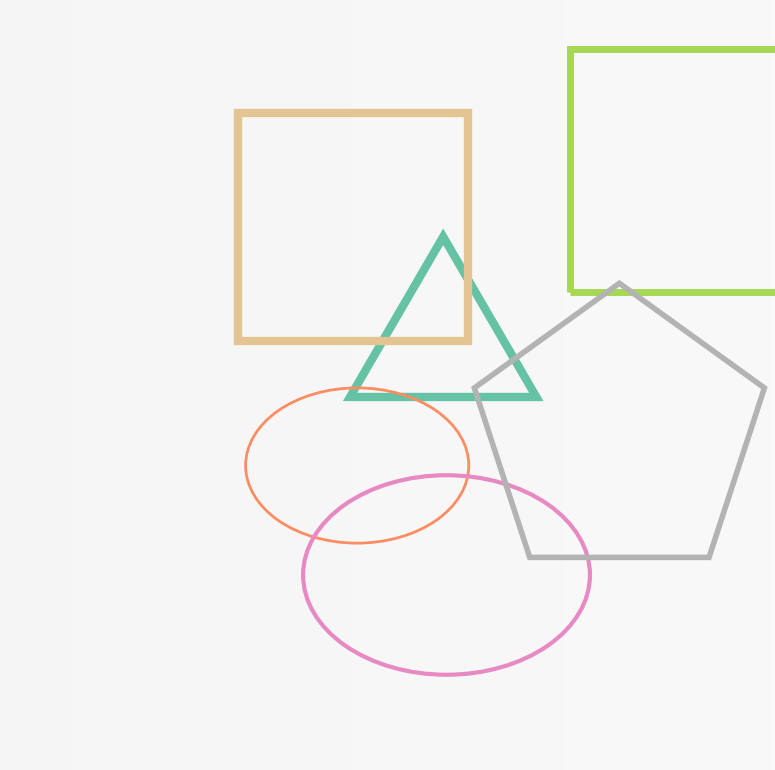[{"shape": "triangle", "thickness": 3, "radius": 0.69, "center": [0.572, 0.554]}, {"shape": "oval", "thickness": 1, "radius": 0.72, "center": [0.461, 0.395]}, {"shape": "oval", "thickness": 1.5, "radius": 0.93, "center": [0.576, 0.253]}, {"shape": "square", "thickness": 2.5, "radius": 0.79, "center": [0.894, 0.779]}, {"shape": "square", "thickness": 3, "radius": 0.74, "center": [0.455, 0.705]}, {"shape": "pentagon", "thickness": 2, "radius": 0.98, "center": [0.799, 0.435]}]